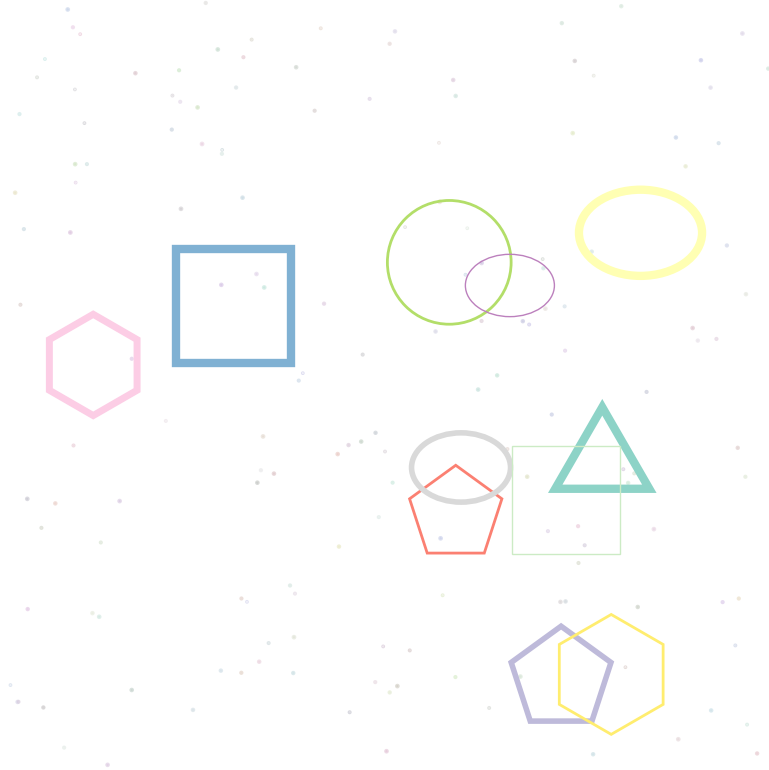[{"shape": "triangle", "thickness": 3, "radius": 0.35, "center": [0.782, 0.401]}, {"shape": "oval", "thickness": 3, "radius": 0.4, "center": [0.832, 0.698]}, {"shape": "pentagon", "thickness": 2, "radius": 0.34, "center": [0.729, 0.119]}, {"shape": "pentagon", "thickness": 1, "radius": 0.32, "center": [0.592, 0.333]}, {"shape": "square", "thickness": 3, "radius": 0.37, "center": [0.304, 0.603]}, {"shape": "circle", "thickness": 1, "radius": 0.4, "center": [0.583, 0.659]}, {"shape": "hexagon", "thickness": 2.5, "radius": 0.33, "center": [0.121, 0.526]}, {"shape": "oval", "thickness": 2, "radius": 0.32, "center": [0.599, 0.393]}, {"shape": "oval", "thickness": 0.5, "radius": 0.29, "center": [0.662, 0.629]}, {"shape": "square", "thickness": 0.5, "radius": 0.35, "center": [0.735, 0.351]}, {"shape": "hexagon", "thickness": 1, "radius": 0.39, "center": [0.794, 0.124]}]